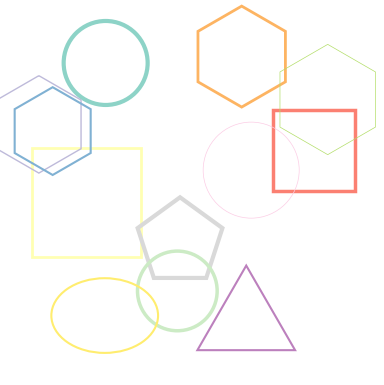[{"shape": "circle", "thickness": 3, "radius": 0.55, "center": [0.274, 0.836]}, {"shape": "square", "thickness": 2, "radius": 0.71, "center": [0.224, 0.474]}, {"shape": "hexagon", "thickness": 1, "radius": 0.63, "center": [0.101, 0.677]}, {"shape": "square", "thickness": 2.5, "radius": 0.53, "center": [0.815, 0.609]}, {"shape": "hexagon", "thickness": 1.5, "radius": 0.57, "center": [0.137, 0.659]}, {"shape": "hexagon", "thickness": 2, "radius": 0.66, "center": [0.628, 0.853]}, {"shape": "hexagon", "thickness": 0.5, "radius": 0.72, "center": [0.851, 0.742]}, {"shape": "circle", "thickness": 0.5, "radius": 0.62, "center": [0.652, 0.558]}, {"shape": "pentagon", "thickness": 3, "radius": 0.58, "center": [0.468, 0.372]}, {"shape": "triangle", "thickness": 1.5, "radius": 0.73, "center": [0.64, 0.164]}, {"shape": "circle", "thickness": 2.5, "radius": 0.52, "center": [0.461, 0.244]}, {"shape": "oval", "thickness": 1.5, "radius": 0.69, "center": [0.272, 0.18]}]